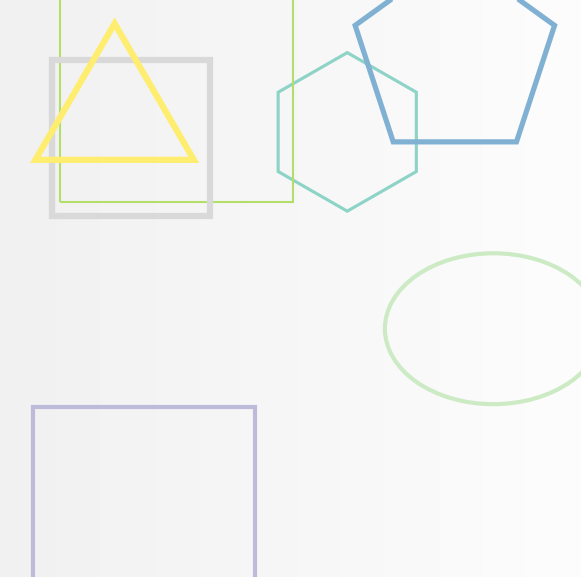[{"shape": "hexagon", "thickness": 1.5, "radius": 0.69, "center": [0.597, 0.771]}, {"shape": "square", "thickness": 2, "radius": 0.95, "center": [0.248, 0.103]}, {"shape": "pentagon", "thickness": 2.5, "radius": 0.9, "center": [0.783, 0.899]}, {"shape": "square", "thickness": 1, "radius": 1.0, "center": [0.304, 0.849]}, {"shape": "square", "thickness": 3, "radius": 0.68, "center": [0.226, 0.76]}, {"shape": "oval", "thickness": 2, "radius": 0.93, "center": [0.849, 0.43]}, {"shape": "triangle", "thickness": 3, "radius": 0.79, "center": [0.197, 0.801]}]